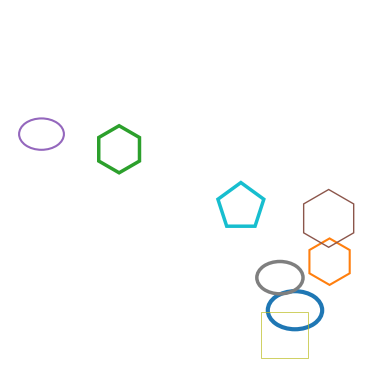[{"shape": "oval", "thickness": 3, "radius": 0.35, "center": [0.766, 0.194]}, {"shape": "hexagon", "thickness": 1.5, "radius": 0.3, "center": [0.856, 0.32]}, {"shape": "hexagon", "thickness": 2.5, "radius": 0.31, "center": [0.309, 0.612]}, {"shape": "oval", "thickness": 1.5, "radius": 0.29, "center": [0.108, 0.652]}, {"shape": "hexagon", "thickness": 1, "radius": 0.38, "center": [0.854, 0.433]}, {"shape": "oval", "thickness": 2.5, "radius": 0.3, "center": [0.727, 0.279]}, {"shape": "square", "thickness": 0.5, "radius": 0.3, "center": [0.739, 0.13]}, {"shape": "pentagon", "thickness": 2.5, "radius": 0.31, "center": [0.626, 0.463]}]